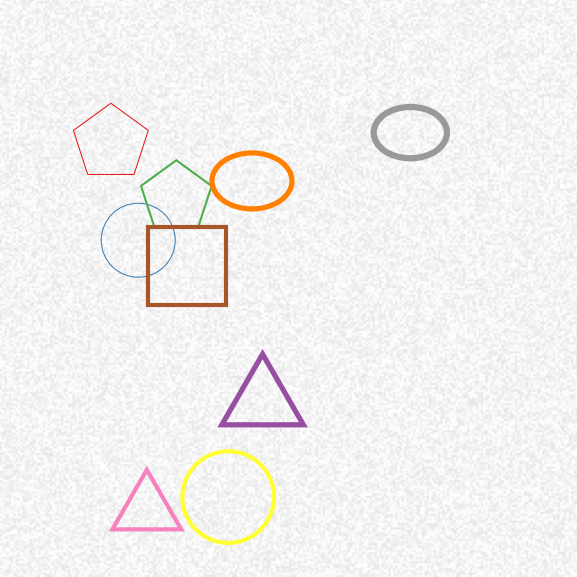[{"shape": "pentagon", "thickness": 0.5, "radius": 0.34, "center": [0.192, 0.752]}, {"shape": "circle", "thickness": 0.5, "radius": 0.32, "center": [0.239, 0.583]}, {"shape": "pentagon", "thickness": 1, "radius": 0.32, "center": [0.305, 0.657]}, {"shape": "triangle", "thickness": 2.5, "radius": 0.41, "center": [0.455, 0.304]}, {"shape": "oval", "thickness": 2.5, "radius": 0.35, "center": [0.436, 0.686]}, {"shape": "circle", "thickness": 2, "radius": 0.4, "center": [0.395, 0.138]}, {"shape": "square", "thickness": 2, "radius": 0.34, "center": [0.324, 0.538]}, {"shape": "triangle", "thickness": 2, "radius": 0.34, "center": [0.254, 0.117]}, {"shape": "oval", "thickness": 3, "radius": 0.32, "center": [0.711, 0.769]}]